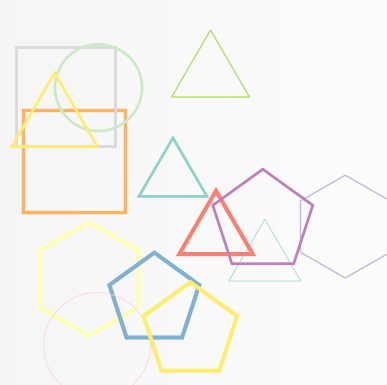[{"shape": "triangle", "thickness": 0.5, "radius": 0.54, "center": [0.684, 0.324]}, {"shape": "triangle", "thickness": 2, "radius": 0.51, "center": [0.446, 0.541]}, {"shape": "hexagon", "thickness": 3, "radius": 0.74, "center": [0.23, 0.275]}, {"shape": "hexagon", "thickness": 1, "radius": 0.67, "center": [0.891, 0.411]}, {"shape": "triangle", "thickness": 3, "radius": 0.55, "center": [0.557, 0.395]}, {"shape": "pentagon", "thickness": 3, "radius": 0.61, "center": [0.398, 0.222]}, {"shape": "square", "thickness": 2.5, "radius": 0.66, "center": [0.191, 0.581]}, {"shape": "triangle", "thickness": 1, "radius": 0.58, "center": [0.543, 0.806]}, {"shape": "circle", "thickness": 0.5, "radius": 0.69, "center": [0.25, 0.102]}, {"shape": "square", "thickness": 2, "radius": 0.64, "center": [0.169, 0.75]}, {"shape": "pentagon", "thickness": 2, "radius": 0.68, "center": [0.678, 0.425]}, {"shape": "circle", "thickness": 2, "radius": 0.56, "center": [0.254, 0.772]}, {"shape": "pentagon", "thickness": 3, "radius": 0.63, "center": [0.491, 0.14]}, {"shape": "triangle", "thickness": 2, "radius": 0.64, "center": [0.141, 0.683]}]